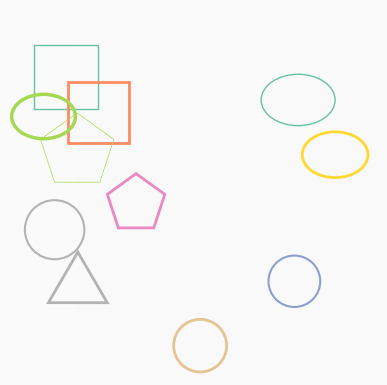[{"shape": "oval", "thickness": 1, "radius": 0.48, "center": [0.769, 0.74]}, {"shape": "square", "thickness": 1, "radius": 0.41, "center": [0.17, 0.8]}, {"shape": "square", "thickness": 2, "radius": 0.39, "center": [0.255, 0.708]}, {"shape": "circle", "thickness": 1.5, "radius": 0.33, "center": [0.76, 0.269]}, {"shape": "pentagon", "thickness": 2, "radius": 0.39, "center": [0.351, 0.471]}, {"shape": "pentagon", "thickness": 0.5, "radius": 0.5, "center": [0.199, 0.607]}, {"shape": "oval", "thickness": 2.5, "radius": 0.41, "center": [0.112, 0.697]}, {"shape": "oval", "thickness": 2, "radius": 0.42, "center": [0.865, 0.598]}, {"shape": "circle", "thickness": 2, "radius": 0.34, "center": [0.517, 0.102]}, {"shape": "circle", "thickness": 1.5, "radius": 0.38, "center": [0.141, 0.403]}, {"shape": "triangle", "thickness": 2, "radius": 0.44, "center": [0.201, 0.258]}]